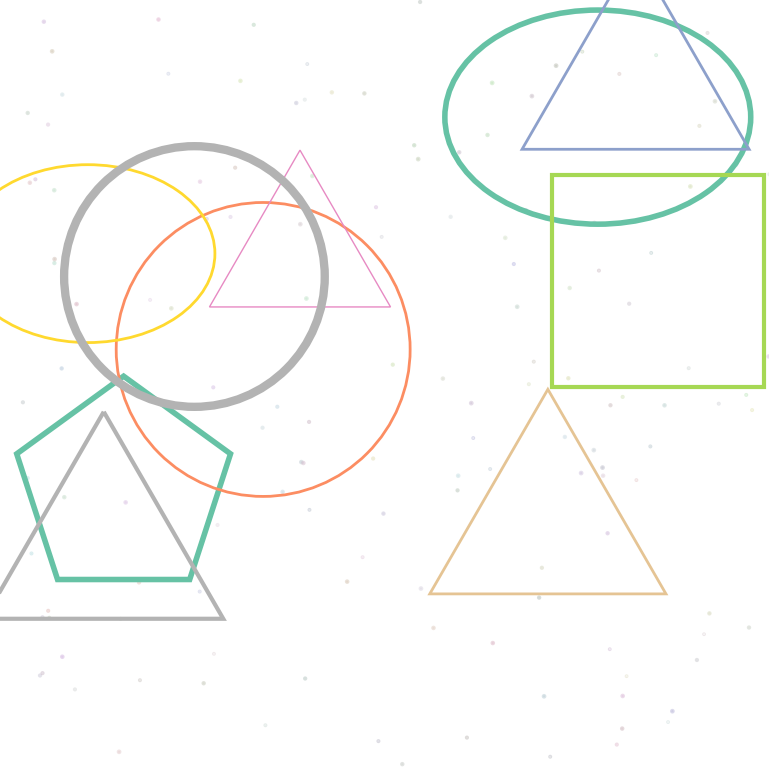[{"shape": "oval", "thickness": 2, "radius": 0.99, "center": [0.776, 0.848]}, {"shape": "pentagon", "thickness": 2, "radius": 0.73, "center": [0.161, 0.365]}, {"shape": "circle", "thickness": 1, "radius": 0.95, "center": [0.342, 0.546]}, {"shape": "triangle", "thickness": 1, "radius": 0.85, "center": [0.825, 0.891]}, {"shape": "triangle", "thickness": 0.5, "radius": 0.68, "center": [0.39, 0.669]}, {"shape": "square", "thickness": 1.5, "radius": 0.69, "center": [0.854, 0.635]}, {"shape": "oval", "thickness": 1, "radius": 0.83, "center": [0.114, 0.671]}, {"shape": "triangle", "thickness": 1, "radius": 0.89, "center": [0.712, 0.317]}, {"shape": "triangle", "thickness": 1.5, "radius": 0.9, "center": [0.135, 0.286]}, {"shape": "circle", "thickness": 3, "radius": 0.85, "center": [0.253, 0.641]}]